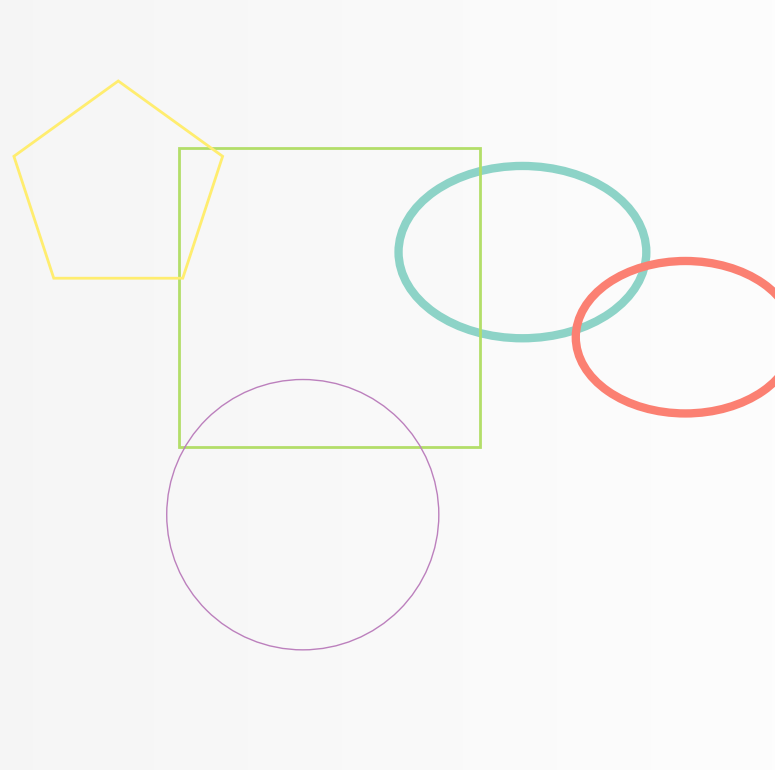[{"shape": "oval", "thickness": 3, "radius": 0.8, "center": [0.674, 0.673]}, {"shape": "oval", "thickness": 3, "radius": 0.71, "center": [0.884, 0.562]}, {"shape": "square", "thickness": 1, "radius": 0.97, "center": [0.425, 0.614]}, {"shape": "circle", "thickness": 0.5, "radius": 0.88, "center": [0.391, 0.332]}, {"shape": "pentagon", "thickness": 1, "radius": 0.71, "center": [0.153, 0.753]}]